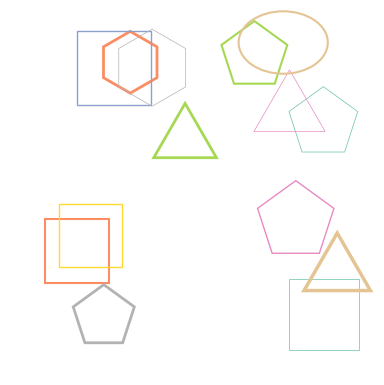[{"shape": "square", "thickness": 0.5, "radius": 0.46, "center": [0.842, 0.183]}, {"shape": "pentagon", "thickness": 0.5, "radius": 0.47, "center": [0.84, 0.681]}, {"shape": "hexagon", "thickness": 2, "radius": 0.4, "center": [0.338, 0.838]}, {"shape": "square", "thickness": 1.5, "radius": 0.42, "center": [0.199, 0.347]}, {"shape": "square", "thickness": 1, "radius": 0.48, "center": [0.296, 0.823]}, {"shape": "pentagon", "thickness": 1, "radius": 0.52, "center": [0.768, 0.426]}, {"shape": "triangle", "thickness": 0.5, "radius": 0.53, "center": [0.752, 0.712]}, {"shape": "triangle", "thickness": 2, "radius": 0.47, "center": [0.481, 0.637]}, {"shape": "pentagon", "thickness": 1.5, "radius": 0.45, "center": [0.661, 0.855]}, {"shape": "square", "thickness": 1, "radius": 0.41, "center": [0.234, 0.389]}, {"shape": "triangle", "thickness": 2.5, "radius": 0.5, "center": [0.876, 0.295]}, {"shape": "oval", "thickness": 1.5, "radius": 0.58, "center": [0.736, 0.89]}, {"shape": "pentagon", "thickness": 2, "radius": 0.42, "center": [0.27, 0.177]}, {"shape": "hexagon", "thickness": 0.5, "radius": 0.5, "center": [0.395, 0.824]}]